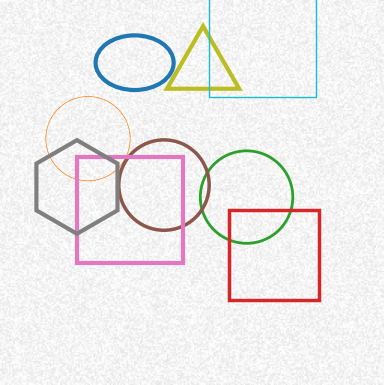[{"shape": "oval", "thickness": 3, "radius": 0.51, "center": [0.35, 0.837]}, {"shape": "circle", "thickness": 0.5, "radius": 0.55, "center": [0.229, 0.64]}, {"shape": "circle", "thickness": 2, "radius": 0.6, "center": [0.64, 0.488]}, {"shape": "square", "thickness": 2.5, "radius": 0.59, "center": [0.712, 0.338]}, {"shape": "circle", "thickness": 2.5, "radius": 0.59, "center": [0.426, 0.519]}, {"shape": "square", "thickness": 3, "radius": 0.69, "center": [0.338, 0.456]}, {"shape": "hexagon", "thickness": 3, "radius": 0.61, "center": [0.2, 0.514]}, {"shape": "triangle", "thickness": 3, "radius": 0.54, "center": [0.527, 0.824]}, {"shape": "square", "thickness": 1, "radius": 0.69, "center": [0.681, 0.887]}]